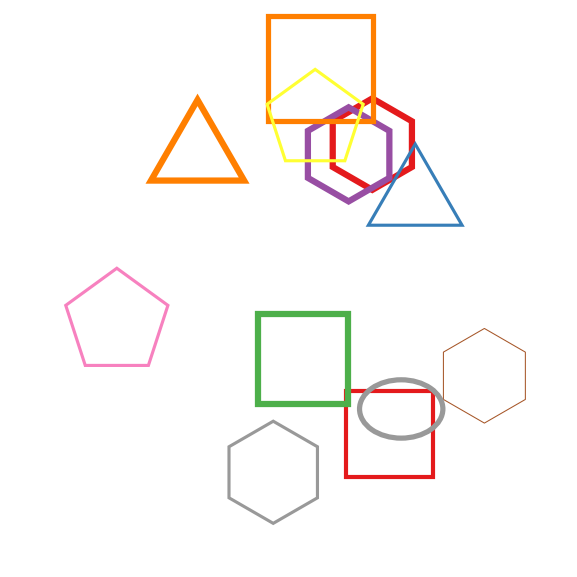[{"shape": "hexagon", "thickness": 3, "radius": 0.4, "center": [0.645, 0.75]}, {"shape": "square", "thickness": 2, "radius": 0.37, "center": [0.674, 0.248]}, {"shape": "triangle", "thickness": 1.5, "radius": 0.47, "center": [0.719, 0.656]}, {"shape": "square", "thickness": 3, "radius": 0.39, "center": [0.525, 0.377]}, {"shape": "hexagon", "thickness": 3, "radius": 0.41, "center": [0.604, 0.732]}, {"shape": "square", "thickness": 2.5, "radius": 0.45, "center": [0.555, 0.88]}, {"shape": "triangle", "thickness": 3, "radius": 0.47, "center": [0.342, 0.733]}, {"shape": "pentagon", "thickness": 1.5, "radius": 0.44, "center": [0.546, 0.792]}, {"shape": "hexagon", "thickness": 0.5, "radius": 0.41, "center": [0.839, 0.348]}, {"shape": "pentagon", "thickness": 1.5, "radius": 0.47, "center": [0.202, 0.442]}, {"shape": "hexagon", "thickness": 1.5, "radius": 0.44, "center": [0.473, 0.181]}, {"shape": "oval", "thickness": 2.5, "radius": 0.36, "center": [0.695, 0.291]}]